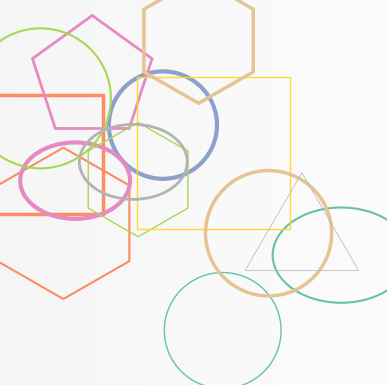[{"shape": "oval", "thickness": 1.5, "radius": 0.88, "center": [0.88, 0.337]}, {"shape": "circle", "thickness": 1, "radius": 0.75, "center": [0.575, 0.142]}, {"shape": "square", "thickness": 2.5, "radius": 0.78, "center": [0.109, 0.598]}, {"shape": "hexagon", "thickness": 1.5, "radius": 0.98, "center": [0.164, 0.42]}, {"shape": "circle", "thickness": 3, "radius": 0.7, "center": [0.42, 0.675]}, {"shape": "pentagon", "thickness": 2, "radius": 0.81, "center": [0.238, 0.798]}, {"shape": "oval", "thickness": 3, "radius": 0.71, "center": [0.194, 0.531]}, {"shape": "hexagon", "thickness": 1, "radius": 0.74, "center": [0.356, 0.534]}, {"shape": "circle", "thickness": 1.5, "radius": 0.91, "center": [0.104, 0.745]}, {"shape": "square", "thickness": 1, "radius": 0.99, "center": [0.551, 0.603]}, {"shape": "circle", "thickness": 2.5, "radius": 0.81, "center": [0.693, 0.394]}, {"shape": "hexagon", "thickness": 2.5, "radius": 0.81, "center": [0.512, 0.895]}, {"shape": "oval", "thickness": 2, "radius": 0.7, "center": [0.344, 0.58]}, {"shape": "triangle", "thickness": 0.5, "radius": 0.84, "center": [0.779, 0.382]}]